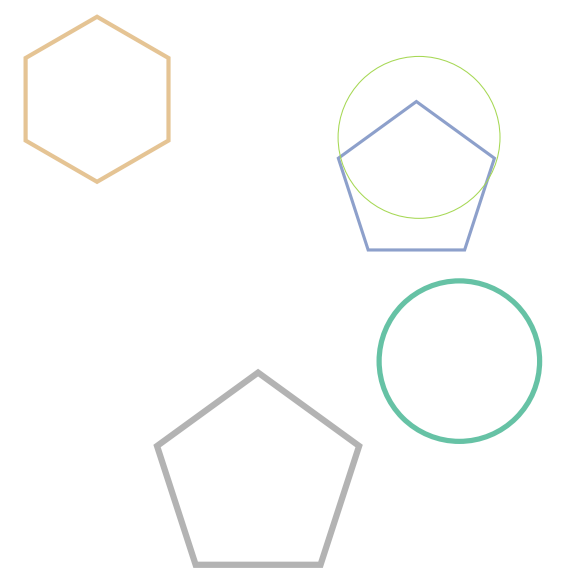[{"shape": "circle", "thickness": 2.5, "radius": 0.69, "center": [0.795, 0.374]}, {"shape": "pentagon", "thickness": 1.5, "radius": 0.71, "center": [0.721, 0.681]}, {"shape": "circle", "thickness": 0.5, "radius": 0.7, "center": [0.726, 0.761]}, {"shape": "hexagon", "thickness": 2, "radius": 0.71, "center": [0.168, 0.827]}, {"shape": "pentagon", "thickness": 3, "radius": 0.92, "center": [0.447, 0.17]}]